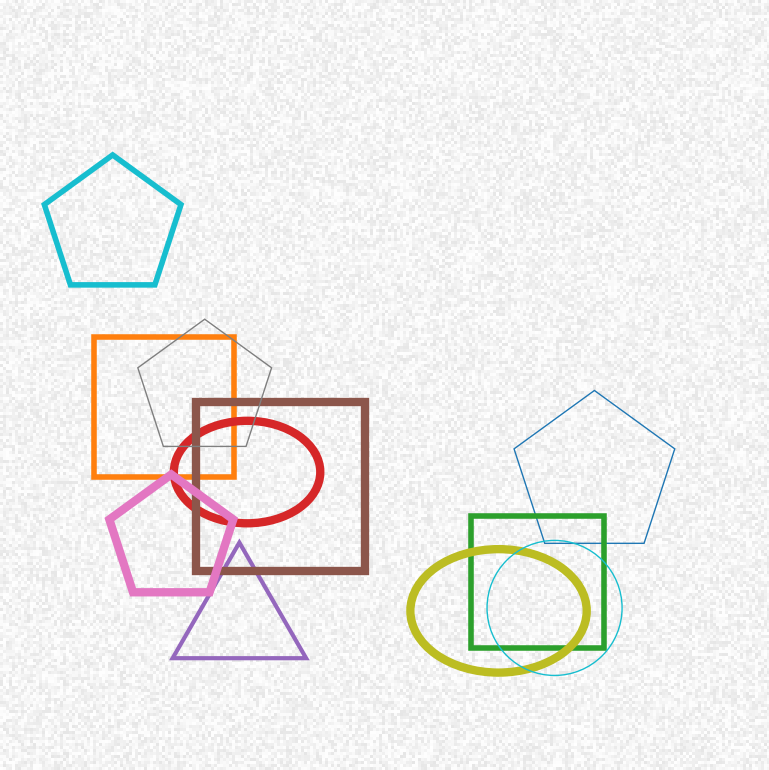[{"shape": "pentagon", "thickness": 0.5, "radius": 0.55, "center": [0.772, 0.383]}, {"shape": "square", "thickness": 2, "radius": 0.45, "center": [0.213, 0.472]}, {"shape": "square", "thickness": 2, "radius": 0.43, "center": [0.698, 0.244]}, {"shape": "oval", "thickness": 3, "radius": 0.48, "center": [0.321, 0.387]}, {"shape": "triangle", "thickness": 1.5, "radius": 0.5, "center": [0.311, 0.195]}, {"shape": "square", "thickness": 3, "radius": 0.55, "center": [0.364, 0.368]}, {"shape": "pentagon", "thickness": 3, "radius": 0.42, "center": [0.222, 0.299]}, {"shape": "pentagon", "thickness": 0.5, "radius": 0.46, "center": [0.266, 0.494]}, {"shape": "oval", "thickness": 3, "radius": 0.57, "center": [0.647, 0.207]}, {"shape": "pentagon", "thickness": 2, "radius": 0.47, "center": [0.146, 0.705]}, {"shape": "circle", "thickness": 0.5, "radius": 0.44, "center": [0.72, 0.21]}]